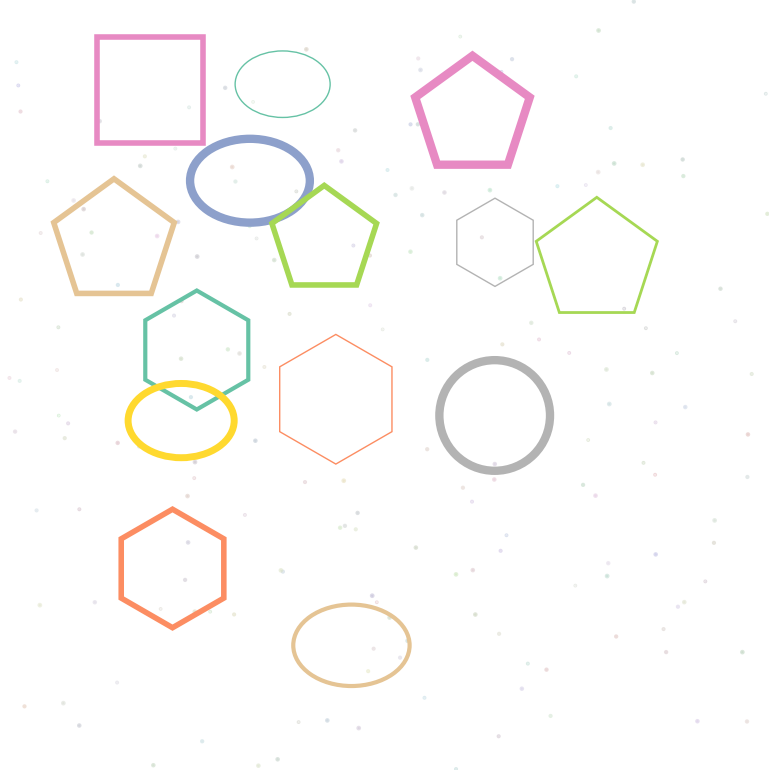[{"shape": "hexagon", "thickness": 1.5, "radius": 0.39, "center": [0.256, 0.545]}, {"shape": "oval", "thickness": 0.5, "radius": 0.31, "center": [0.367, 0.891]}, {"shape": "hexagon", "thickness": 2, "radius": 0.38, "center": [0.224, 0.262]}, {"shape": "hexagon", "thickness": 0.5, "radius": 0.42, "center": [0.436, 0.481]}, {"shape": "oval", "thickness": 3, "radius": 0.39, "center": [0.325, 0.765]}, {"shape": "pentagon", "thickness": 3, "radius": 0.39, "center": [0.614, 0.849]}, {"shape": "square", "thickness": 2, "radius": 0.35, "center": [0.195, 0.884]}, {"shape": "pentagon", "thickness": 2, "radius": 0.36, "center": [0.421, 0.688]}, {"shape": "pentagon", "thickness": 1, "radius": 0.41, "center": [0.775, 0.661]}, {"shape": "oval", "thickness": 2.5, "radius": 0.34, "center": [0.235, 0.454]}, {"shape": "pentagon", "thickness": 2, "radius": 0.41, "center": [0.148, 0.685]}, {"shape": "oval", "thickness": 1.5, "radius": 0.38, "center": [0.456, 0.162]}, {"shape": "circle", "thickness": 3, "radius": 0.36, "center": [0.642, 0.46]}, {"shape": "hexagon", "thickness": 0.5, "radius": 0.29, "center": [0.643, 0.685]}]